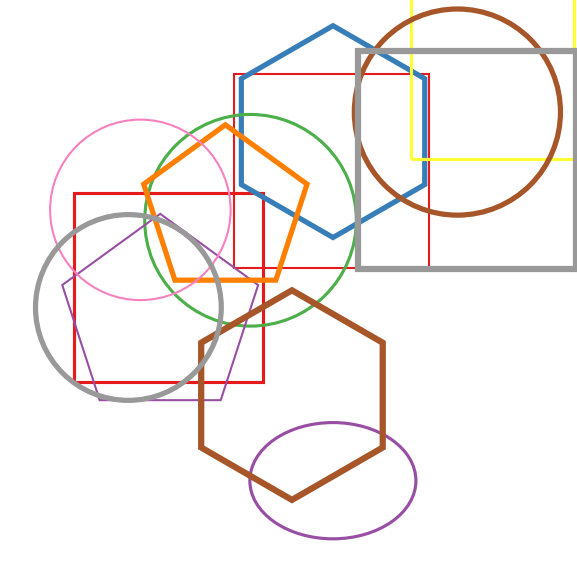[{"shape": "square", "thickness": 1.5, "radius": 0.82, "center": [0.292, 0.501]}, {"shape": "square", "thickness": 1, "radius": 0.84, "center": [0.574, 0.703]}, {"shape": "hexagon", "thickness": 2.5, "radius": 0.92, "center": [0.577, 0.771]}, {"shape": "circle", "thickness": 1.5, "radius": 0.92, "center": [0.434, 0.618]}, {"shape": "pentagon", "thickness": 1, "radius": 0.89, "center": [0.277, 0.45]}, {"shape": "oval", "thickness": 1.5, "radius": 0.72, "center": [0.576, 0.167]}, {"shape": "pentagon", "thickness": 2.5, "radius": 0.74, "center": [0.39, 0.634]}, {"shape": "square", "thickness": 1.5, "radius": 0.7, "center": [0.853, 0.864]}, {"shape": "hexagon", "thickness": 3, "radius": 0.91, "center": [0.506, 0.315]}, {"shape": "circle", "thickness": 2.5, "radius": 0.89, "center": [0.792, 0.805]}, {"shape": "circle", "thickness": 1, "radius": 0.78, "center": [0.243, 0.636]}, {"shape": "circle", "thickness": 2.5, "radius": 0.8, "center": [0.222, 0.467]}, {"shape": "square", "thickness": 3, "radius": 0.95, "center": [0.809, 0.722]}]